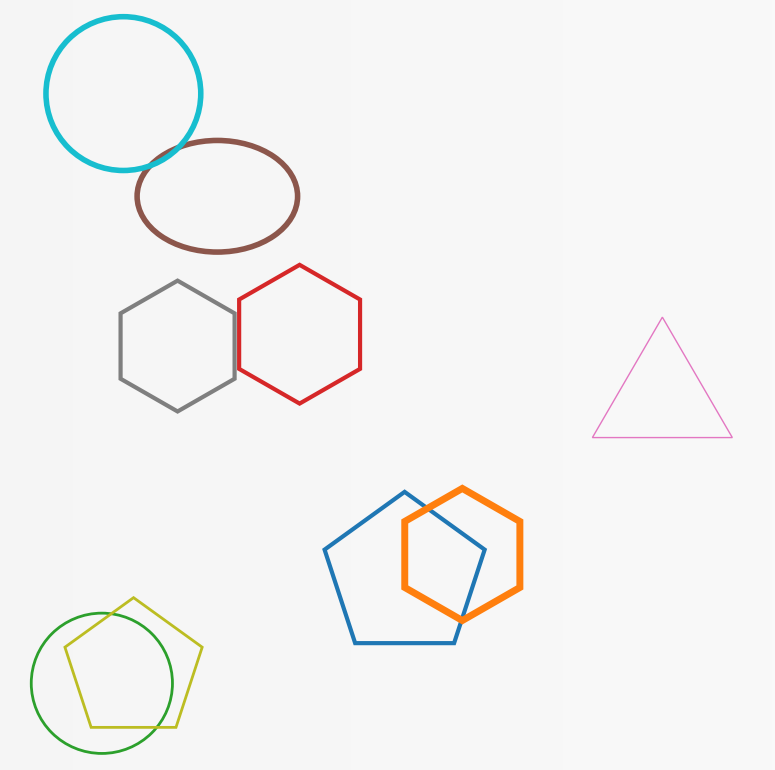[{"shape": "pentagon", "thickness": 1.5, "radius": 0.54, "center": [0.522, 0.253]}, {"shape": "hexagon", "thickness": 2.5, "radius": 0.43, "center": [0.597, 0.28]}, {"shape": "circle", "thickness": 1, "radius": 0.46, "center": [0.131, 0.113]}, {"shape": "hexagon", "thickness": 1.5, "radius": 0.45, "center": [0.387, 0.566]}, {"shape": "oval", "thickness": 2, "radius": 0.52, "center": [0.28, 0.745]}, {"shape": "triangle", "thickness": 0.5, "radius": 0.52, "center": [0.855, 0.484]}, {"shape": "hexagon", "thickness": 1.5, "radius": 0.42, "center": [0.229, 0.551]}, {"shape": "pentagon", "thickness": 1, "radius": 0.47, "center": [0.172, 0.131]}, {"shape": "circle", "thickness": 2, "radius": 0.5, "center": [0.159, 0.878]}]